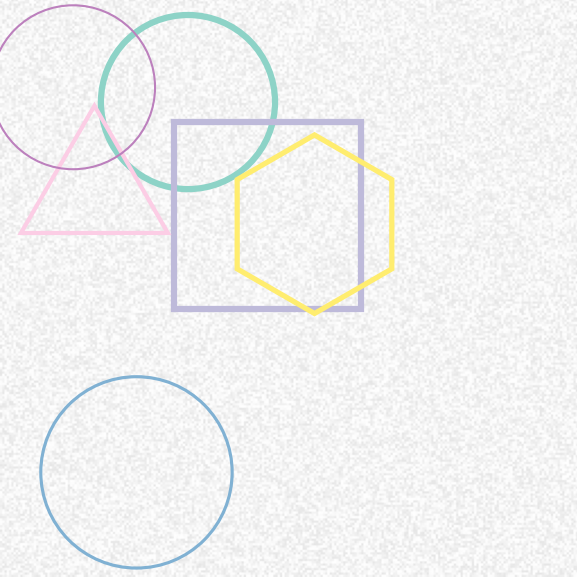[{"shape": "circle", "thickness": 3, "radius": 0.75, "center": [0.325, 0.822]}, {"shape": "square", "thickness": 3, "radius": 0.81, "center": [0.463, 0.626]}, {"shape": "circle", "thickness": 1.5, "radius": 0.83, "center": [0.236, 0.181]}, {"shape": "triangle", "thickness": 2, "radius": 0.73, "center": [0.164, 0.669]}, {"shape": "circle", "thickness": 1, "radius": 0.71, "center": [0.127, 0.848]}, {"shape": "hexagon", "thickness": 2.5, "radius": 0.77, "center": [0.545, 0.611]}]